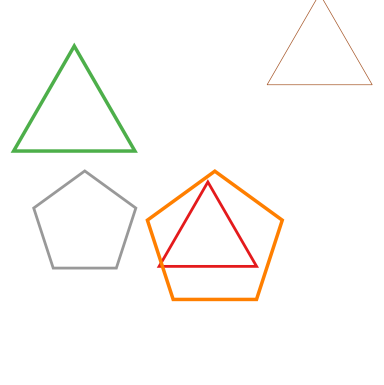[{"shape": "triangle", "thickness": 2, "radius": 0.73, "center": [0.54, 0.381]}, {"shape": "triangle", "thickness": 2.5, "radius": 0.91, "center": [0.193, 0.699]}, {"shape": "pentagon", "thickness": 2.5, "radius": 0.92, "center": [0.558, 0.371]}, {"shape": "triangle", "thickness": 0.5, "radius": 0.79, "center": [0.83, 0.859]}, {"shape": "pentagon", "thickness": 2, "radius": 0.7, "center": [0.22, 0.416]}]